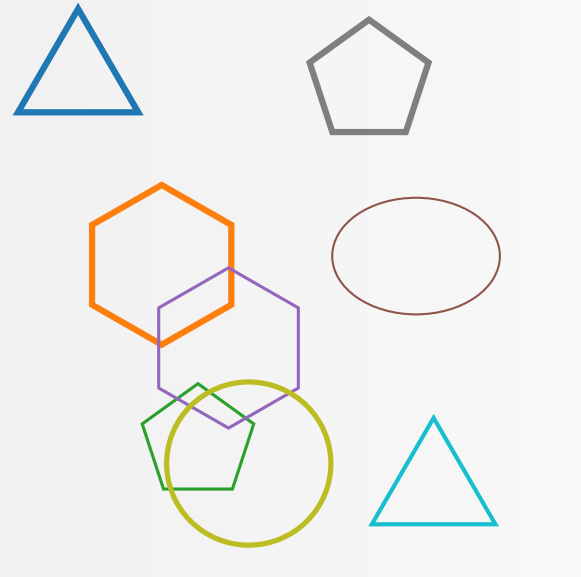[{"shape": "triangle", "thickness": 3, "radius": 0.6, "center": [0.134, 0.864]}, {"shape": "hexagon", "thickness": 3, "radius": 0.69, "center": [0.278, 0.541]}, {"shape": "pentagon", "thickness": 1.5, "radius": 0.5, "center": [0.341, 0.234]}, {"shape": "hexagon", "thickness": 1.5, "radius": 0.69, "center": [0.393, 0.397]}, {"shape": "oval", "thickness": 1, "radius": 0.72, "center": [0.716, 0.556]}, {"shape": "pentagon", "thickness": 3, "radius": 0.54, "center": [0.635, 0.857]}, {"shape": "circle", "thickness": 2.5, "radius": 0.71, "center": [0.428, 0.196]}, {"shape": "triangle", "thickness": 2, "radius": 0.61, "center": [0.746, 0.153]}]